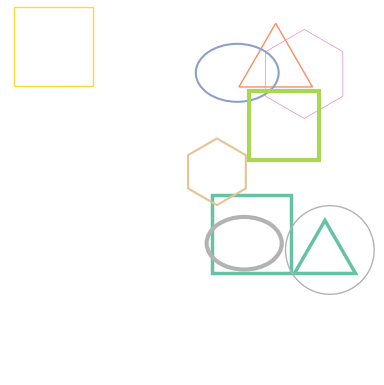[{"shape": "triangle", "thickness": 2.5, "radius": 0.46, "center": [0.844, 0.336]}, {"shape": "square", "thickness": 2.5, "radius": 0.51, "center": [0.653, 0.392]}, {"shape": "triangle", "thickness": 1, "radius": 0.55, "center": [0.716, 0.829]}, {"shape": "oval", "thickness": 1.5, "radius": 0.54, "center": [0.616, 0.811]}, {"shape": "hexagon", "thickness": 0.5, "radius": 0.58, "center": [0.79, 0.808]}, {"shape": "square", "thickness": 3, "radius": 0.45, "center": [0.738, 0.674]}, {"shape": "square", "thickness": 1, "radius": 0.51, "center": [0.14, 0.879]}, {"shape": "hexagon", "thickness": 1.5, "radius": 0.43, "center": [0.563, 0.554]}, {"shape": "oval", "thickness": 3, "radius": 0.49, "center": [0.634, 0.368]}, {"shape": "circle", "thickness": 1, "radius": 0.58, "center": [0.857, 0.351]}]